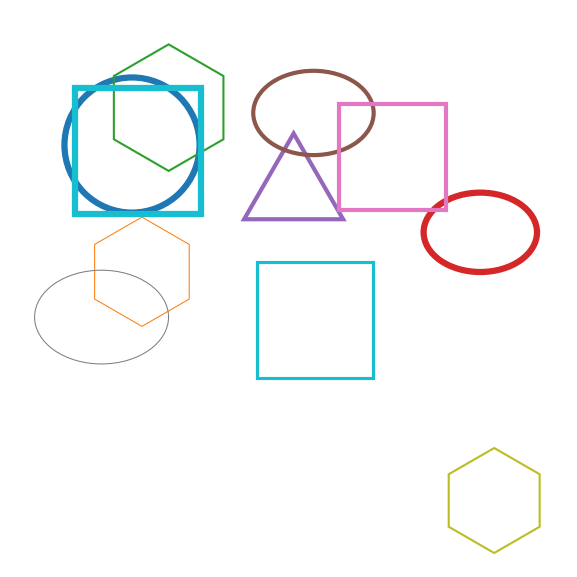[{"shape": "circle", "thickness": 3, "radius": 0.59, "center": [0.229, 0.748]}, {"shape": "hexagon", "thickness": 0.5, "radius": 0.47, "center": [0.246, 0.529]}, {"shape": "hexagon", "thickness": 1, "radius": 0.55, "center": [0.292, 0.813]}, {"shape": "oval", "thickness": 3, "radius": 0.49, "center": [0.832, 0.597]}, {"shape": "triangle", "thickness": 2, "radius": 0.5, "center": [0.508, 0.669]}, {"shape": "oval", "thickness": 2, "radius": 0.52, "center": [0.543, 0.804]}, {"shape": "square", "thickness": 2, "radius": 0.46, "center": [0.68, 0.727]}, {"shape": "oval", "thickness": 0.5, "radius": 0.58, "center": [0.176, 0.45]}, {"shape": "hexagon", "thickness": 1, "radius": 0.45, "center": [0.856, 0.132]}, {"shape": "square", "thickness": 3, "radius": 0.55, "center": [0.239, 0.738]}, {"shape": "square", "thickness": 1.5, "radius": 0.5, "center": [0.545, 0.445]}]